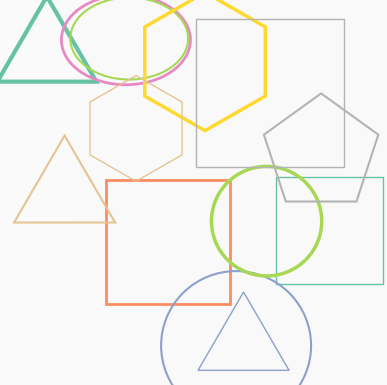[{"shape": "square", "thickness": 1, "radius": 0.69, "center": [0.851, 0.401]}, {"shape": "triangle", "thickness": 3, "radius": 0.74, "center": [0.121, 0.862]}, {"shape": "square", "thickness": 2, "radius": 0.8, "center": [0.433, 0.371]}, {"shape": "circle", "thickness": 1.5, "radius": 0.97, "center": [0.609, 0.102]}, {"shape": "triangle", "thickness": 1, "radius": 0.68, "center": [0.628, 0.106]}, {"shape": "oval", "thickness": 2, "radius": 0.83, "center": [0.325, 0.896]}, {"shape": "circle", "thickness": 2.5, "radius": 0.71, "center": [0.688, 0.426]}, {"shape": "oval", "thickness": 1.5, "radius": 0.76, "center": [0.333, 0.9]}, {"shape": "hexagon", "thickness": 2.5, "radius": 0.9, "center": [0.529, 0.84]}, {"shape": "hexagon", "thickness": 1, "radius": 0.69, "center": [0.351, 0.666]}, {"shape": "triangle", "thickness": 1.5, "radius": 0.75, "center": [0.167, 0.497]}, {"shape": "pentagon", "thickness": 1.5, "radius": 0.78, "center": [0.829, 0.602]}, {"shape": "square", "thickness": 1, "radius": 0.96, "center": [0.696, 0.758]}]